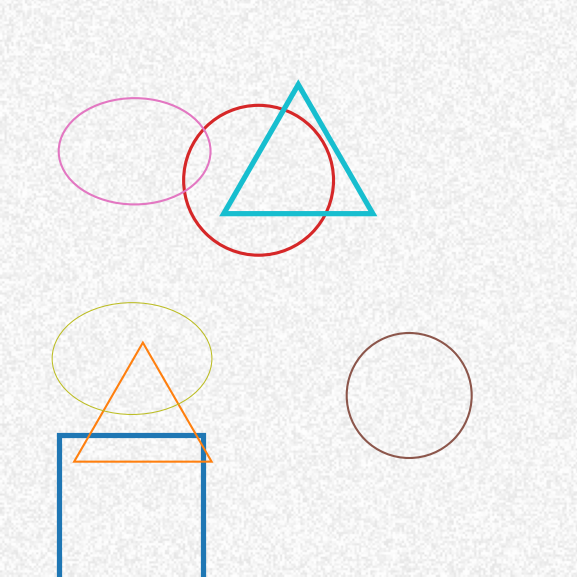[{"shape": "square", "thickness": 2.5, "radius": 0.62, "center": [0.227, 0.121]}, {"shape": "triangle", "thickness": 1, "radius": 0.69, "center": [0.247, 0.268]}, {"shape": "circle", "thickness": 1.5, "radius": 0.65, "center": [0.448, 0.687]}, {"shape": "circle", "thickness": 1, "radius": 0.54, "center": [0.709, 0.314]}, {"shape": "oval", "thickness": 1, "radius": 0.66, "center": [0.233, 0.737]}, {"shape": "oval", "thickness": 0.5, "radius": 0.69, "center": [0.229, 0.378]}, {"shape": "triangle", "thickness": 2.5, "radius": 0.75, "center": [0.517, 0.704]}]